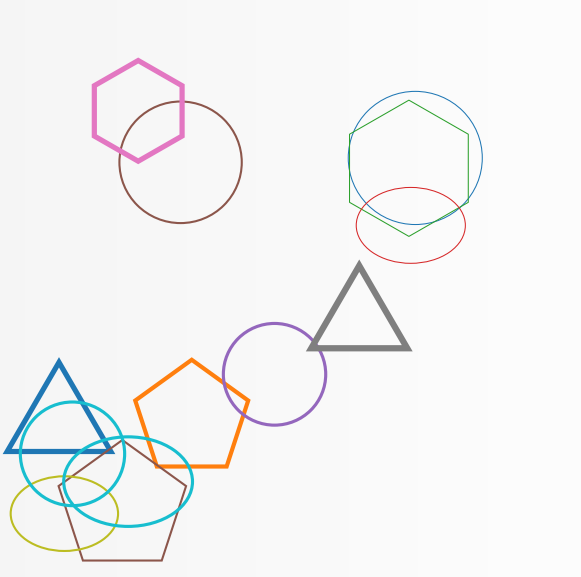[{"shape": "triangle", "thickness": 2.5, "radius": 0.51, "center": [0.101, 0.269]}, {"shape": "circle", "thickness": 0.5, "radius": 0.58, "center": [0.714, 0.726]}, {"shape": "pentagon", "thickness": 2, "radius": 0.51, "center": [0.33, 0.274]}, {"shape": "hexagon", "thickness": 0.5, "radius": 0.59, "center": [0.703, 0.708]}, {"shape": "oval", "thickness": 0.5, "radius": 0.47, "center": [0.707, 0.609]}, {"shape": "circle", "thickness": 1.5, "radius": 0.44, "center": [0.472, 0.351]}, {"shape": "pentagon", "thickness": 1, "radius": 0.58, "center": [0.21, 0.122]}, {"shape": "circle", "thickness": 1, "radius": 0.53, "center": [0.311, 0.718]}, {"shape": "hexagon", "thickness": 2.5, "radius": 0.44, "center": [0.238, 0.807]}, {"shape": "triangle", "thickness": 3, "radius": 0.48, "center": [0.618, 0.444]}, {"shape": "oval", "thickness": 1, "radius": 0.46, "center": [0.111, 0.11]}, {"shape": "oval", "thickness": 1.5, "radius": 0.55, "center": [0.22, 0.165]}, {"shape": "circle", "thickness": 1.5, "radius": 0.45, "center": [0.125, 0.213]}]